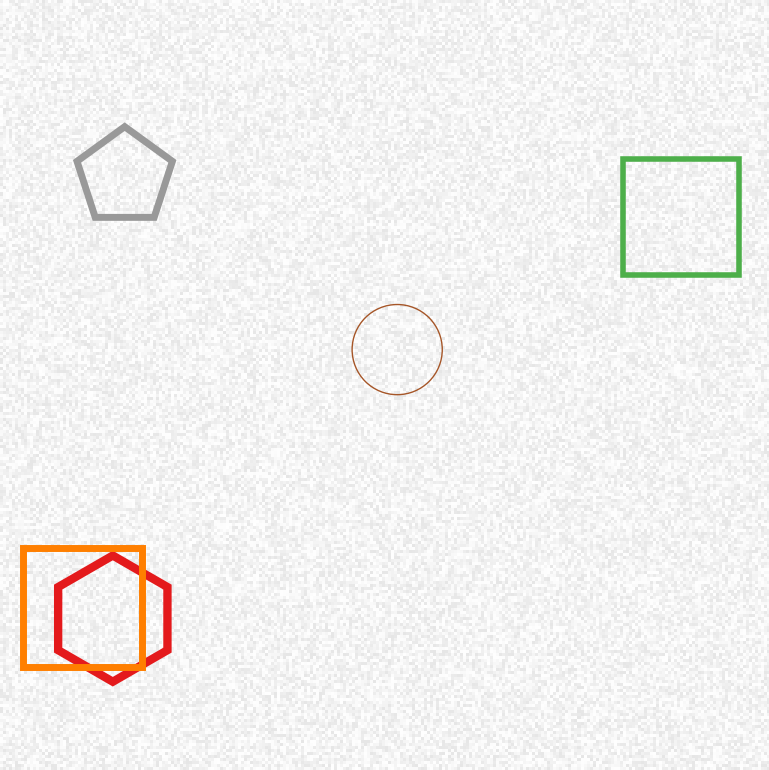[{"shape": "hexagon", "thickness": 3, "radius": 0.41, "center": [0.146, 0.197]}, {"shape": "square", "thickness": 2, "radius": 0.37, "center": [0.884, 0.718]}, {"shape": "square", "thickness": 2.5, "radius": 0.38, "center": [0.107, 0.211]}, {"shape": "circle", "thickness": 0.5, "radius": 0.29, "center": [0.516, 0.546]}, {"shape": "pentagon", "thickness": 2.5, "radius": 0.33, "center": [0.162, 0.77]}]